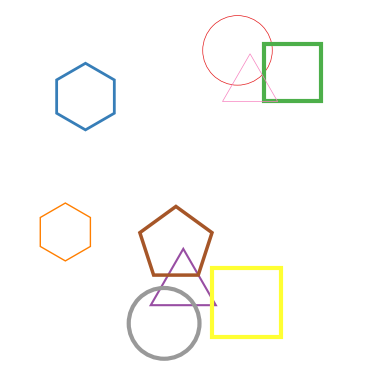[{"shape": "circle", "thickness": 0.5, "radius": 0.45, "center": [0.617, 0.869]}, {"shape": "hexagon", "thickness": 2, "radius": 0.43, "center": [0.222, 0.749]}, {"shape": "square", "thickness": 3, "radius": 0.37, "center": [0.759, 0.812]}, {"shape": "triangle", "thickness": 1.5, "radius": 0.49, "center": [0.476, 0.256]}, {"shape": "hexagon", "thickness": 1, "radius": 0.38, "center": [0.17, 0.397]}, {"shape": "square", "thickness": 3, "radius": 0.45, "center": [0.64, 0.214]}, {"shape": "pentagon", "thickness": 2.5, "radius": 0.49, "center": [0.457, 0.365]}, {"shape": "triangle", "thickness": 0.5, "radius": 0.41, "center": [0.65, 0.778]}, {"shape": "circle", "thickness": 3, "radius": 0.46, "center": [0.426, 0.16]}]